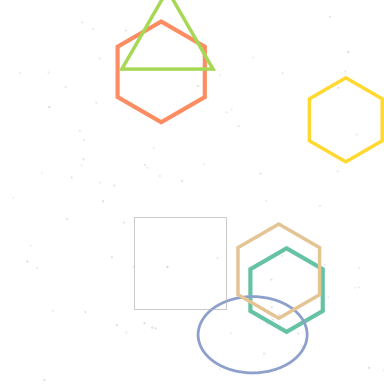[{"shape": "hexagon", "thickness": 3, "radius": 0.54, "center": [0.744, 0.247]}, {"shape": "hexagon", "thickness": 3, "radius": 0.65, "center": [0.419, 0.813]}, {"shape": "oval", "thickness": 2, "radius": 0.71, "center": [0.656, 0.13]}, {"shape": "triangle", "thickness": 2.5, "radius": 0.68, "center": [0.435, 0.889]}, {"shape": "hexagon", "thickness": 2.5, "radius": 0.55, "center": [0.898, 0.689]}, {"shape": "hexagon", "thickness": 2.5, "radius": 0.61, "center": [0.724, 0.296]}, {"shape": "square", "thickness": 0.5, "radius": 0.6, "center": [0.468, 0.318]}]